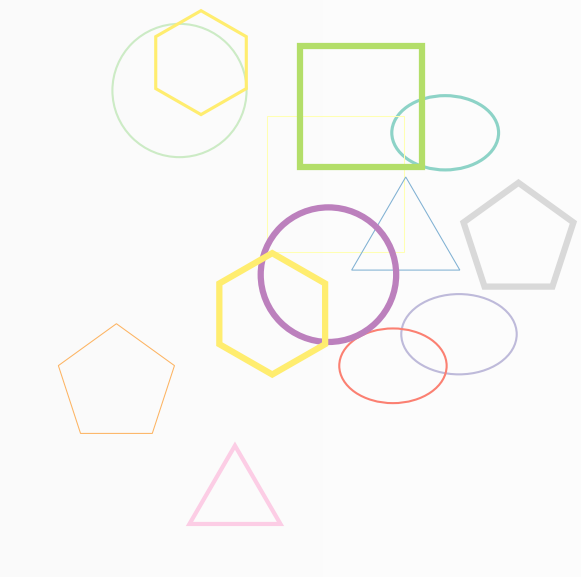[{"shape": "oval", "thickness": 1.5, "radius": 0.46, "center": [0.766, 0.769]}, {"shape": "square", "thickness": 0.5, "radius": 0.59, "center": [0.577, 0.681]}, {"shape": "oval", "thickness": 1, "radius": 0.5, "center": [0.79, 0.42]}, {"shape": "oval", "thickness": 1, "radius": 0.46, "center": [0.676, 0.366]}, {"shape": "triangle", "thickness": 0.5, "radius": 0.54, "center": [0.698, 0.585]}, {"shape": "pentagon", "thickness": 0.5, "radius": 0.53, "center": [0.2, 0.334]}, {"shape": "square", "thickness": 3, "radius": 0.53, "center": [0.62, 0.815]}, {"shape": "triangle", "thickness": 2, "radius": 0.45, "center": [0.404, 0.137]}, {"shape": "pentagon", "thickness": 3, "radius": 0.5, "center": [0.892, 0.583]}, {"shape": "circle", "thickness": 3, "radius": 0.58, "center": [0.565, 0.524]}, {"shape": "circle", "thickness": 1, "radius": 0.58, "center": [0.309, 0.842]}, {"shape": "hexagon", "thickness": 1.5, "radius": 0.45, "center": [0.346, 0.891]}, {"shape": "hexagon", "thickness": 3, "radius": 0.53, "center": [0.468, 0.456]}]